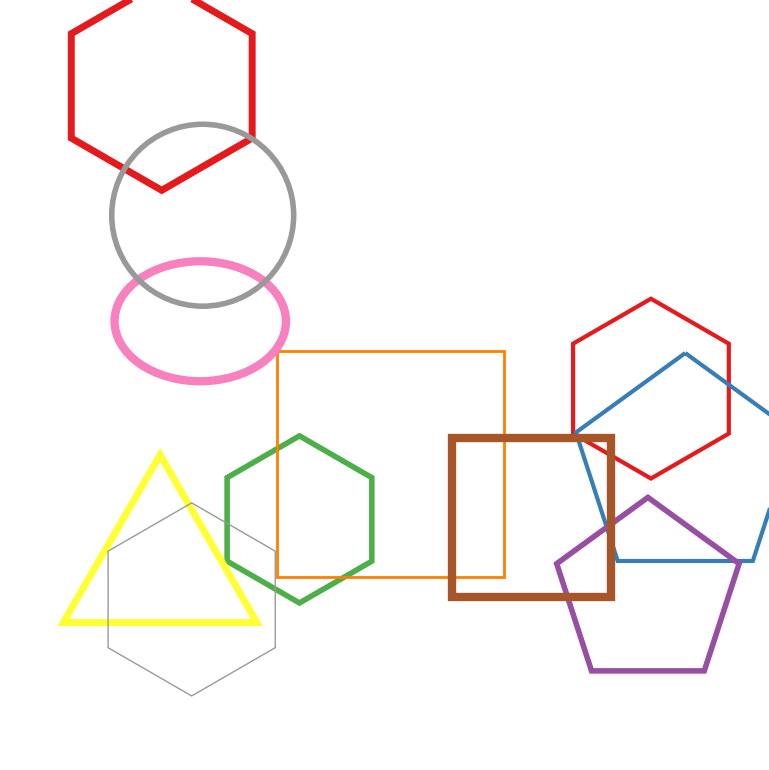[{"shape": "hexagon", "thickness": 1.5, "radius": 0.58, "center": [0.845, 0.495]}, {"shape": "hexagon", "thickness": 2.5, "radius": 0.68, "center": [0.21, 0.888]}, {"shape": "pentagon", "thickness": 1.5, "radius": 0.75, "center": [0.89, 0.392]}, {"shape": "hexagon", "thickness": 2, "radius": 0.54, "center": [0.389, 0.325]}, {"shape": "pentagon", "thickness": 2, "radius": 0.62, "center": [0.841, 0.229]}, {"shape": "square", "thickness": 1, "radius": 0.74, "center": [0.508, 0.398]}, {"shape": "triangle", "thickness": 2.5, "radius": 0.73, "center": [0.208, 0.264]}, {"shape": "square", "thickness": 3, "radius": 0.52, "center": [0.691, 0.327]}, {"shape": "oval", "thickness": 3, "radius": 0.56, "center": [0.26, 0.583]}, {"shape": "circle", "thickness": 2, "radius": 0.59, "center": [0.263, 0.72]}, {"shape": "hexagon", "thickness": 0.5, "radius": 0.63, "center": [0.249, 0.222]}]